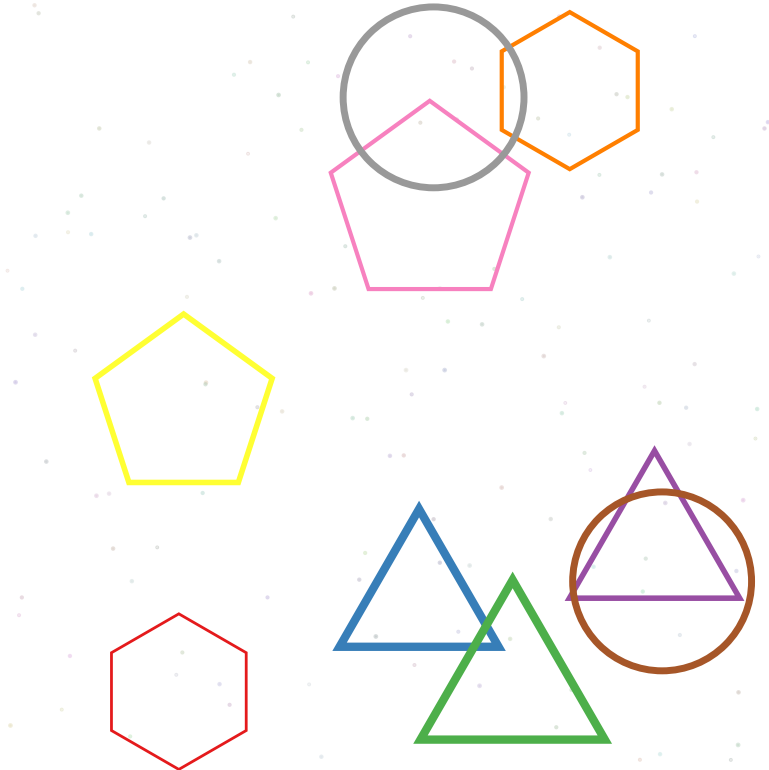[{"shape": "hexagon", "thickness": 1, "radius": 0.51, "center": [0.232, 0.102]}, {"shape": "triangle", "thickness": 3, "radius": 0.6, "center": [0.544, 0.22]}, {"shape": "triangle", "thickness": 3, "radius": 0.69, "center": [0.666, 0.109]}, {"shape": "triangle", "thickness": 2, "radius": 0.64, "center": [0.85, 0.287]}, {"shape": "hexagon", "thickness": 1.5, "radius": 0.51, "center": [0.74, 0.882]}, {"shape": "pentagon", "thickness": 2, "radius": 0.6, "center": [0.238, 0.471]}, {"shape": "circle", "thickness": 2.5, "radius": 0.58, "center": [0.86, 0.245]}, {"shape": "pentagon", "thickness": 1.5, "radius": 0.68, "center": [0.558, 0.734]}, {"shape": "circle", "thickness": 2.5, "radius": 0.59, "center": [0.563, 0.874]}]